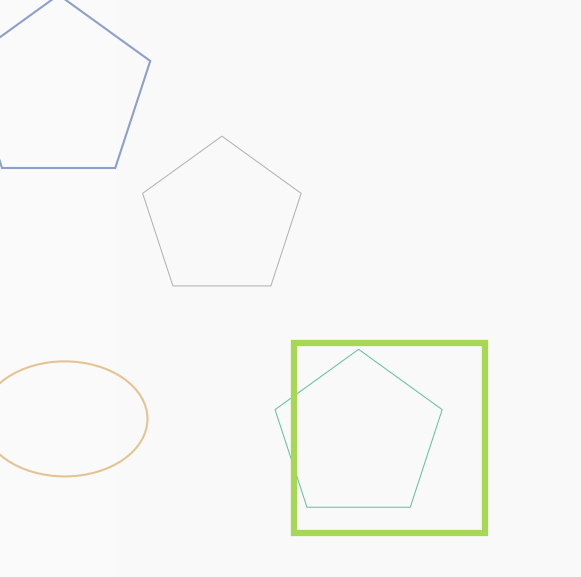[{"shape": "pentagon", "thickness": 0.5, "radius": 0.76, "center": [0.617, 0.243]}, {"shape": "pentagon", "thickness": 1, "radius": 0.83, "center": [0.101, 0.842]}, {"shape": "square", "thickness": 3, "radius": 0.82, "center": [0.669, 0.241]}, {"shape": "oval", "thickness": 1, "radius": 0.71, "center": [0.111, 0.274]}, {"shape": "pentagon", "thickness": 0.5, "radius": 0.72, "center": [0.382, 0.62]}]